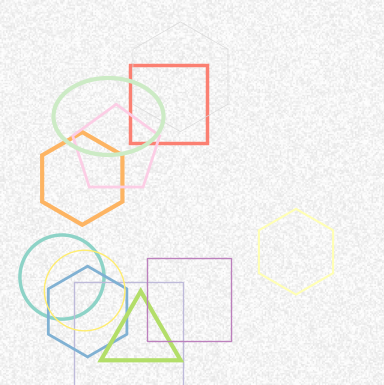[{"shape": "circle", "thickness": 2.5, "radius": 0.55, "center": [0.161, 0.28]}, {"shape": "hexagon", "thickness": 1.5, "radius": 0.56, "center": [0.769, 0.346]}, {"shape": "square", "thickness": 1, "radius": 0.71, "center": [0.334, 0.126]}, {"shape": "square", "thickness": 2.5, "radius": 0.5, "center": [0.438, 0.73]}, {"shape": "hexagon", "thickness": 2, "radius": 0.59, "center": [0.228, 0.191]}, {"shape": "hexagon", "thickness": 3, "radius": 0.6, "center": [0.214, 0.536]}, {"shape": "triangle", "thickness": 3, "radius": 0.6, "center": [0.366, 0.124]}, {"shape": "pentagon", "thickness": 2, "radius": 0.59, "center": [0.302, 0.61]}, {"shape": "hexagon", "thickness": 0.5, "radius": 0.71, "center": [0.469, 0.801]}, {"shape": "square", "thickness": 1, "radius": 0.54, "center": [0.491, 0.222]}, {"shape": "oval", "thickness": 3, "radius": 0.71, "center": [0.282, 0.698]}, {"shape": "circle", "thickness": 1, "radius": 0.52, "center": [0.22, 0.245]}]